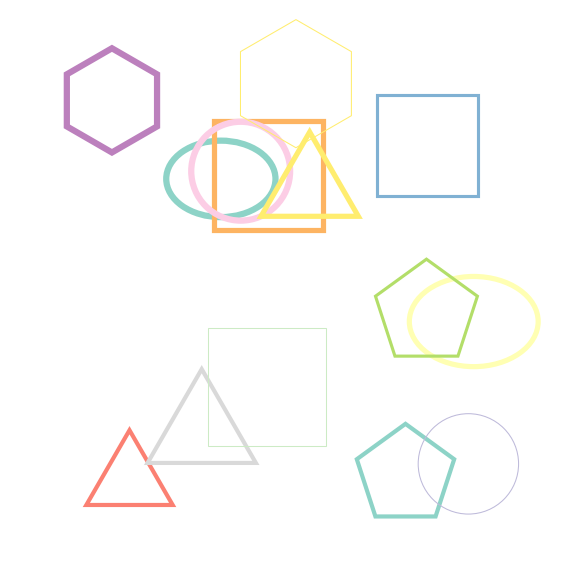[{"shape": "oval", "thickness": 3, "radius": 0.47, "center": [0.382, 0.689]}, {"shape": "pentagon", "thickness": 2, "radius": 0.44, "center": [0.702, 0.177]}, {"shape": "oval", "thickness": 2.5, "radius": 0.56, "center": [0.82, 0.442]}, {"shape": "circle", "thickness": 0.5, "radius": 0.43, "center": [0.811, 0.196]}, {"shape": "triangle", "thickness": 2, "radius": 0.43, "center": [0.224, 0.168]}, {"shape": "square", "thickness": 1.5, "radius": 0.44, "center": [0.74, 0.747]}, {"shape": "square", "thickness": 2.5, "radius": 0.47, "center": [0.465, 0.695]}, {"shape": "pentagon", "thickness": 1.5, "radius": 0.46, "center": [0.738, 0.458]}, {"shape": "circle", "thickness": 3, "radius": 0.43, "center": [0.417, 0.703]}, {"shape": "triangle", "thickness": 2, "radius": 0.54, "center": [0.349, 0.252]}, {"shape": "hexagon", "thickness": 3, "radius": 0.45, "center": [0.194, 0.825]}, {"shape": "square", "thickness": 0.5, "radius": 0.51, "center": [0.463, 0.329]}, {"shape": "hexagon", "thickness": 0.5, "radius": 0.55, "center": [0.512, 0.854]}, {"shape": "triangle", "thickness": 2.5, "radius": 0.49, "center": [0.536, 0.673]}]